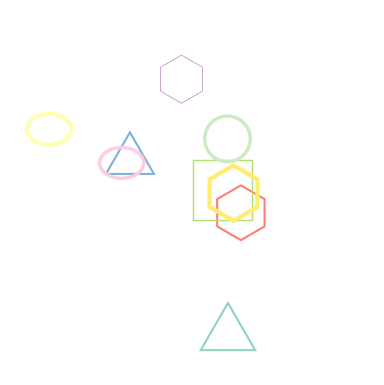[{"shape": "triangle", "thickness": 1.5, "radius": 0.41, "center": [0.592, 0.131]}, {"shape": "oval", "thickness": 3, "radius": 0.29, "center": [0.128, 0.664]}, {"shape": "hexagon", "thickness": 1.5, "radius": 0.36, "center": [0.626, 0.447]}, {"shape": "triangle", "thickness": 1.5, "radius": 0.36, "center": [0.337, 0.584]}, {"shape": "square", "thickness": 1, "radius": 0.39, "center": [0.577, 0.506]}, {"shape": "oval", "thickness": 2.5, "radius": 0.29, "center": [0.316, 0.577]}, {"shape": "hexagon", "thickness": 0.5, "radius": 0.31, "center": [0.471, 0.794]}, {"shape": "circle", "thickness": 2.5, "radius": 0.3, "center": [0.591, 0.639]}, {"shape": "hexagon", "thickness": 3, "radius": 0.36, "center": [0.607, 0.498]}]